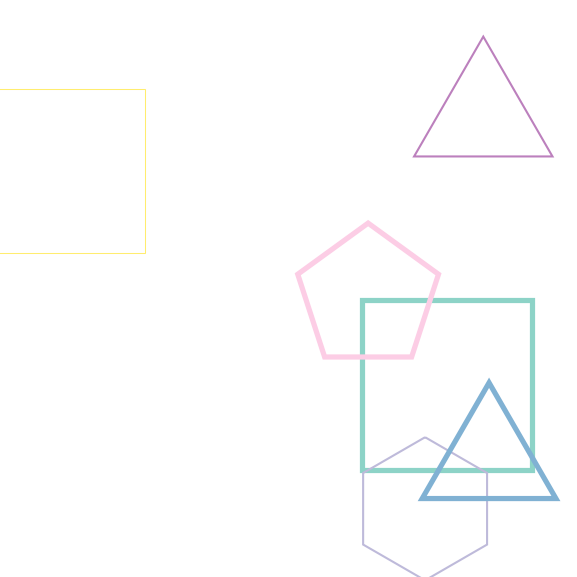[{"shape": "square", "thickness": 2.5, "radius": 0.74, "center": [0.774, 0.333]}, {"shape": "hexagon", "thickness": 1, "radius": 0.62, "center": [0.736, 0.118]}, {"shape": "triangle", "thickness": 2.5, "radius": 0.67, "center": [0.847, 0.203]}, {"shape": "pentagon", "thickness": 2.5, "radius": 0.64, "center": [0.637, 0.485]}, {"shape": "triangle", "thickness": 1, "radius": 0.69, "center": [0.837, 0.797]}, {"shape": "square", "thickness": 0.5, "radius": 0.71, "center": [0.109, 0.703]}]